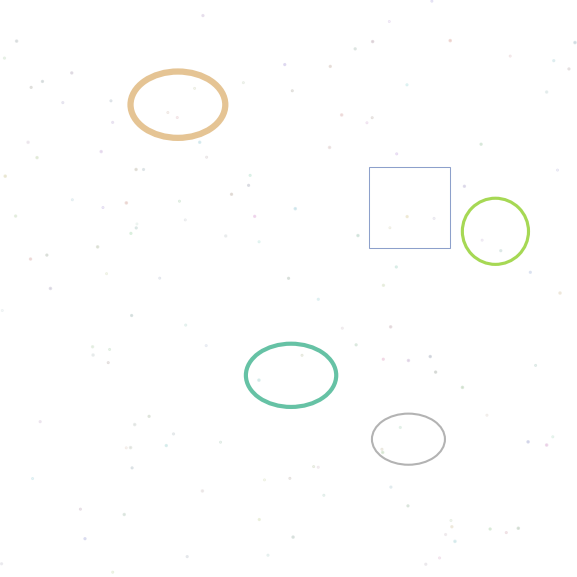[{"shape": "oval", "thickness": 2, "radius": 0.39, "center": [0.504, 0.349]}, {"shape": "square", "thickness": 0.5, "radius": 0.35, "center": [0.709, 0.64]}, {"shape": "circle", "thickness": 1.5, "radius": 0.29, "center": [0.858, 0.599]}, {"shape": "oval", "thickness": 3, "radius": 0.41, "center": [0.308, 0.818]}, {"shape": "oval", "thickness": 1, "radius": 0.32, "center": [0.707, 0.239]}]